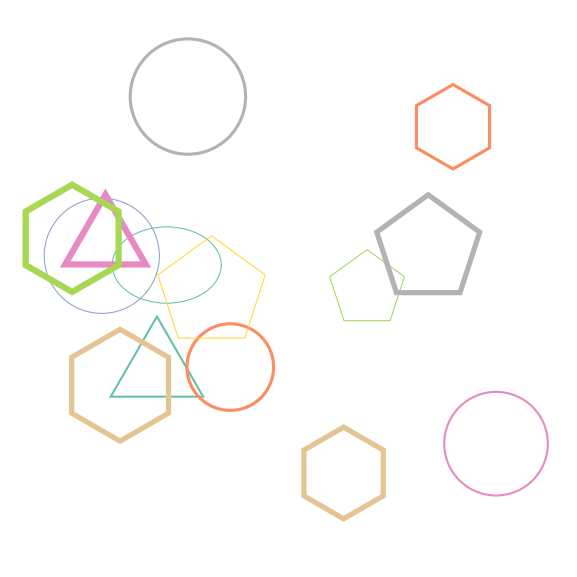[{"shape": "oval", "thickness": 0.5, "radius": 0.47, "center": [0.289, 0.54]}, {"shape": "triangle", "thickness": 1, "radius": 0.46, "center": [0.272, 0.359]}, {"shape": "circle", "thickness": 1.5, "radius": 0.37, "center": [0.399, 0.363]}, {"shape": "hexagon", "thickness": 1.5, "radius": 0.37, "center": [0.784, 0.78]}, {"shape": "circle", "thickness": 0.5, "radius": 0.5, "center": [0.176, 0.556]}, {"shape": "circle", "thickness": 1, "radius": 0.45, "center": [0.859, 0.231]}, {"shape": "triangle", "thickness": 3, "radius": 0.4, "center": [0.183, 0.582]}, {"shape": "hexagon", "thickness": 3, "radius": 0.46, "center": [0.125, 0.586]}, {"shape": "pentagon", "thickness": 0.5, "radius": 0.34, "center": [0.636, 0.499]}, {"shape": "pentagon", "thickness": 0.5, "radius": 0.49, "center": [0.366, 0.493]}, {"shape": "hexagon", "thickness": 2.5, "radius": 0.48, "center": [0.208, 0.332]}, {"shape": "hexagon", "thickness": 2.5, "radius": 0.4, "center": [0.595, 0.18]}, {"shape": "pentagon", "thickness": 2.5, "radius": 0.47, "center": [0.742, 0.568]}, {"shape": "circle", "thickness": 1.5, "radius": 0.5, "center": [0.325, 0.832]}]